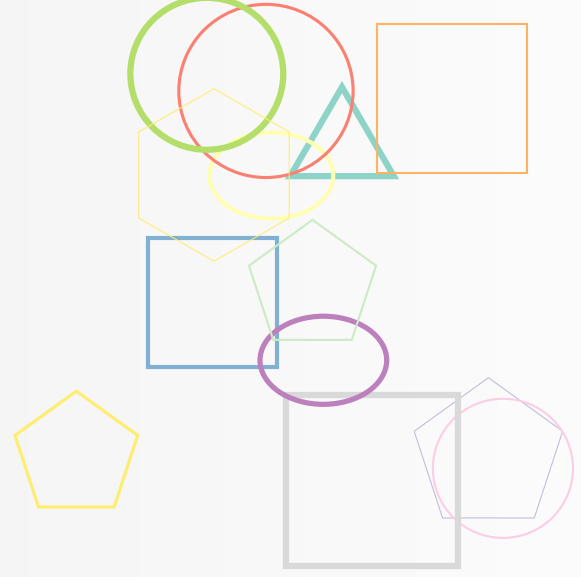[{"shape": "triangle", "thickness": 3, "radius": 0.51, "center": [0.588, 0.746]}, {"shape": "oval", "thickness": 2, "radius": 0.53, "center": [0.467, 0.695]}, {"shape": "pentagon", "thickness": 0.5, "radius": 0.67, "center": [0.84, 0.211]}, {"shape": "circle", "thickness": 1.5, "radius": 0.75, "center": [0.458, 0.842]}, {"shape": "square", "thickness": 2, "radius": 0.56, "center": [0.366, 0.475]}, {"shape": "square", "thickness": 1, "radius": 0.65, "center": [0.778, 0.829]}, {"shape": "circle", "thickness": 3, "radius": 0.66, "center": [0.356, 0.871]}, {"shape": "circle", "thickness": 1, "radius": 0.6, "center": [0.865, 0.188]}, {"shape": "square", "thickness": 3, "radius": 0.74, "center": [0.64, 0.167]}, {"shape": "oval", "thickness": 2.5, "radius": 0.54, "center": [0.556, 0.375]}, {"shape": "pentagon", "thickness": 1, "radius": 0.57, "center": [0.538, 0.504]}, {"shape": "pentagon", "thickness": 1.5, "radius": 0.55, "center": [0.131, 0.211]}, {"shape": "hexagon", "thickness": 0.5, "radius": 0.75, "center": [0.368, 0.696]}]